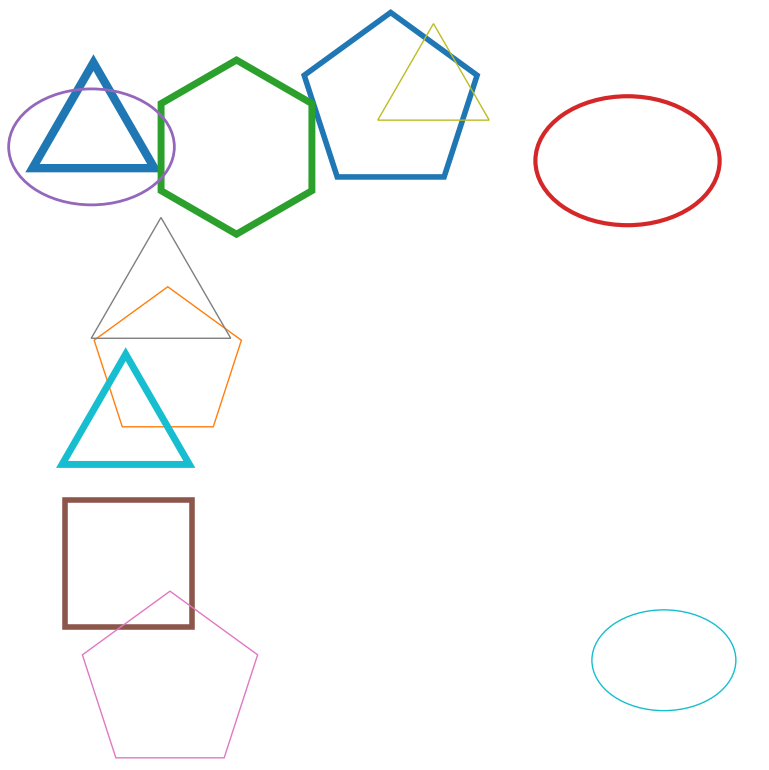[{"shape": "pentagon", "thickness": 2, "radius": 0.59, "center": [0.507, 0.866]}, {"shape": "triangle", "thickness": 3, "radius": 0.46, "center": [0.121, 0.827]}, {"shape": "pentagon", "thickness": 0.5, "radius": 0.5, "center": [0.218, 0.527]}, {"shape": "hexagon", "thickness": 2.5, "radius": 0.57, "center": [0.307, 0.809]}, {"shape": "oval", "thickness": 1.5, "radius": 0.6, "center": [0.815, 0.791]}, {"shape": "oval", "thickness": 1, "radius": 0.54, "center": [0.119, 0.809]}, {"shape": "square", "thickness": 2, "radius": 0.41, "center": [0.167, 0.268]}, {"shape": "pentagon", "thickness": 0.5, "radius": 0.6, "center": [0.221, 0.113]}, {"shape": "triangle", "thickness": 0.5, "radius": 0.52, "center": [0.209, 0.613]}, {"shape": "triangle", "thickness": 0.5, "radius": 0.42, "center": [0.563, 0.886]}, {"shape": "oval", "thickness": 0.5, "radius": 0.47, "center": [0.862, 0.143]}, {"shape": "triangle", "thickness": 2.5, "radius": 0.48, "center": [0.163, 0.445]}]